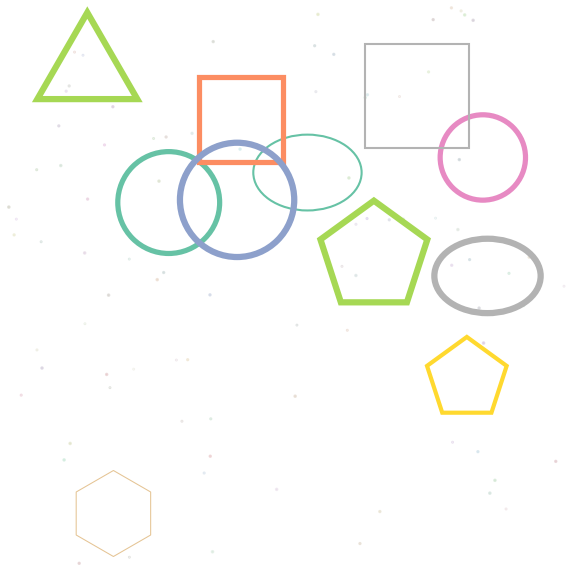[{"shape": "circle", "thickness": 2.5, "radius": 0.44, "center": [0.292, 0.648]}, {"shape": "oval", "thickness": 1, "radius": 0.47, "center": [0.532, 0.7]}, {"shape": "square", "thickness": 2.5, "radius": 0.36, "center": [0.418, 0.792]}, {"shape": "circle", "thickness": 3, "radius": 0.49, "center": [0.411, 0.653]}, {"shape": "circle", "thickness": 2.5, "radius": 0.37, "center": [0.836, 0.726]}, {"shape": "triangle", "thickness": 3, "radius": 0.5, "center": [0.151, 0.877]}, {"shape": "pentagon", "thickness": 3, "radius": 0.49, "center": [0.647, 0.554]}, {"shape": "pentagon", "thickness": 2, "radius": 0.36, "center": [0.808, 0.343]}, {"shape": "hexagon", "thickness": 0.5, "radius": 0.37, "center": [0.196, 0.11]}, {"shape": "square", "thickness": 1, "radius": 0.45, "center": [0.722, 0.832]}, {"shape": "oval", "thickness": 3, "radius": 0.46, "center": [0.844, 0.521]}]